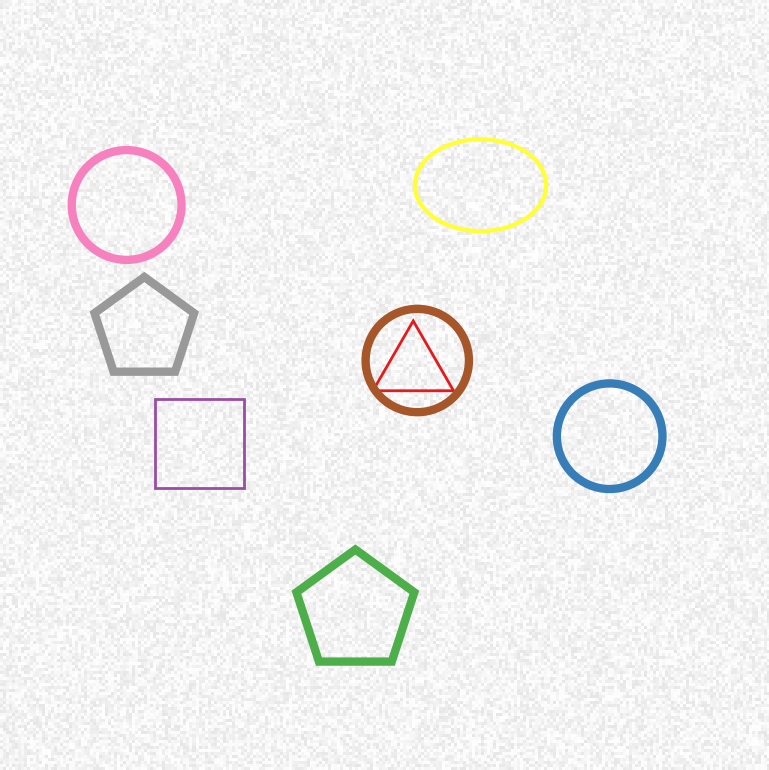[{"shape": "triangle", "thickness": 1, "radius": 0.3, "center": [0.537, 0.523]}, {"shape": "circle", "thickness": 3, "radius": 0.34, "center": [0.792, 0.433]}, {"shape": "pentagon", "thickness": 3, "radius": 0.4, "center": [0.462, 0.206]}, {"shape": "square", "thickness": 1, "radius": 0.29, "center": [0.259, 0.424]}, {"shape": "oval", "thickness": 1.5, "radius": 0.43, "center": [0.624, 0.759]}, {"shape": "circle", "thickness": 3, "radius": 0.34, "center": [0.542, 0.532]}, {"shape": "circle", "thickness": 3, "radius": 0.36, "center": [0.164, 0.734]}, {"shape": "pentagon", "thickness": 3, "radius": 0.34, "center": [0.187, 0.572]}]